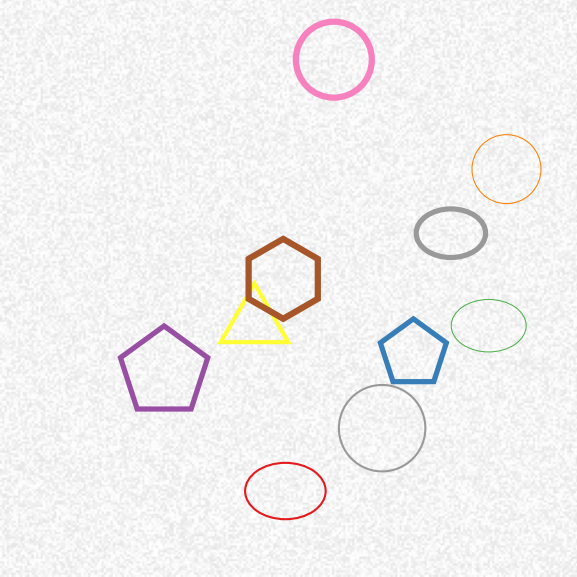[{"shape": "oval", "thickness": 1, "radius": 0.35, "center": [0.494, 0.149]}, {"shape": "pentagon", "thickness": 2.5, "radius": 0.3, "center": [0.716, 0.387]}, {"shape": "oval", "thickness": 0.5, "radius": 0.32, "center": [0.846, 0.435]}, {"shape": "pentagon", "thickness": 2.5, "radius": 0.4, "center": [0.284, 0.355]}, {"shape": "circle", "thickness": 0.5, "radius": 0.3, "center": [0.877, 0.706]}, {"shape": "triangle", "thickness": 2, "radius": 0.34, "center": [0.441, 0.44]}, {"shape": "hexagon", "thickness": 3, "radius": 0.35, "center": [0.49, 0.516]}, {"shape": "circle", "thickness": 3, "radius": 0.33, "center": [0.578, 0.896]}, {"shape": "oval", "thickness": 2.5, "radius": 0.3, "center": [0.781, 0.595]}, {"shape": "circle", "thickness": 1, "radius": 0.37, "center": [0.662, 0.258]}]